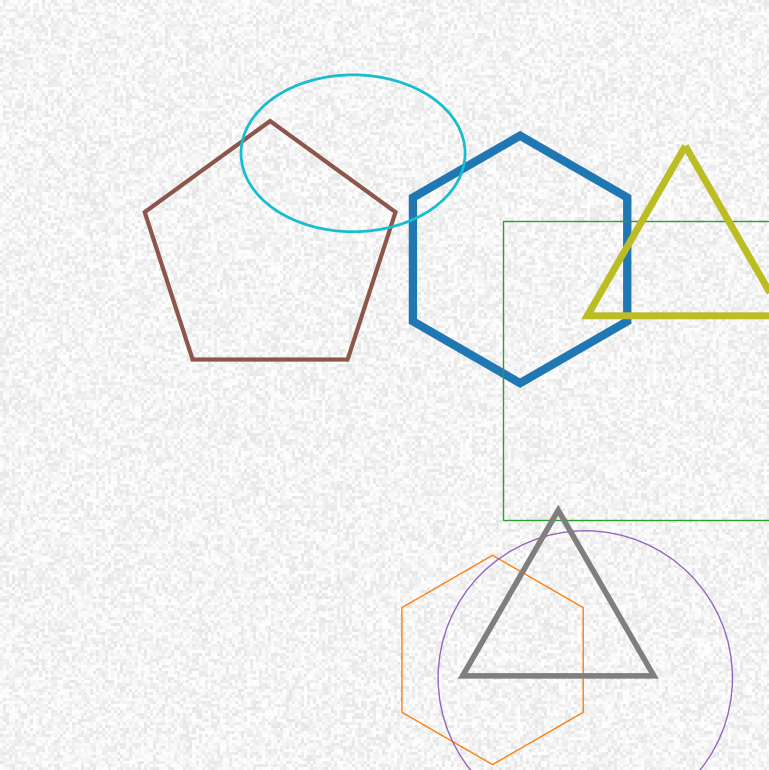[{"shape": "hexagon", "thickness": 3, "radius": 0.8, "center": [0.675, 0.663]}, {"shape": "hexagon", "thickness": 0.5, "radius": 0.68, "center": [0.64, 0.143]}, {"shape": "square", "thickness": 0.5, "radius": 0.97, "center": [0.847, 0.518]}, {"shape": "circle", "thickness": 0.5, "radius": 0.96, "center": [0.76, 0.12]}, {"shape": "pentagon", "thickness": 1.5, "radius": 0.86, "center": [0.351, 0.672]}, {"shape": "triangle", "thickness": 2, "radius": 0.72, "center": [0.725, 0.194]}, {"shape": "triangle", "thickness": 2.5, "radius": 0.73, "center": [0.89, 0.663]}, {"shape": "oval", "thickness": 1, "radius": 0.73, "center": [0.459, 0.801]}]